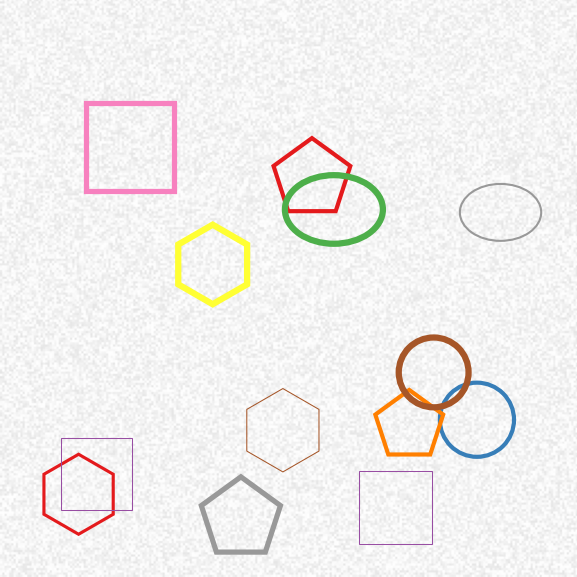[{"shape": "hexagon", "thickness": 1.5, "radius": 0.35, "center": [0.136, 0.143]}, {"shape": "pentagon", "thickness": 2, "radius": 0.35, "center": [0.54, 0.69]}, {"shape": "circle", "thickness": 2, "radius": 0.32, "center": [0.826, 0.272]}, {"shape": "oval", "thickness": 3, "radius": 0.42, "center": [0.578, 0.636]}, {"shape": "square", "thickness": 0.5, "radius": 0.31, "center": [0.167, 0.179]}, {"shape": "square", "thickness": 0.5, "radius": 0.32, "center": [0.685, 0.12]}, {"shape": "pentagon", "thickness": 2, "radius": 0.31, "center": [0.709, 0.262]}, {"shape": "hexagon", "thickness": 3, "radius": 0.34, "center": [0.368, 0.541]}, {"shape": "circle", "thickness": 3, "radius": 0.3, "center": [0.751, 0.354]}, {"shape": "hexagon", "thickness": 0.5, "radius": 0.36, "center": [0.49, 0.254]}, {"shape": "square", "thickness": 2.5, "radius": 0.38, "center": [0.226, 0.745]}, {"shape": "oval", "thickness": 1, "radius": 0.35, "center": [0.867, 0.631]}, {"shape": "pentagon", "thickness": 2.5, "radius": 0.36, "center": [0.417, 0.101]}]